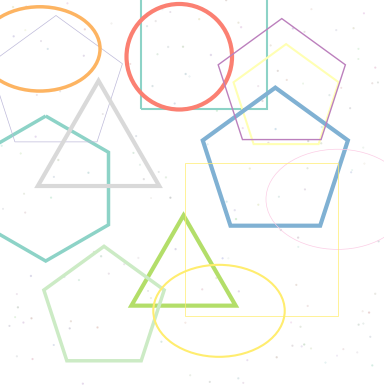[{"shape": "hexagon", "thickness": 2.5, "radius": 0.94, "center": [0.119, 0.51]}, {"shape": "square", "thickness": 1.5, "radius": 0.81, "center": [0.53, 0.879]}, {"shape": "pentagon", "thickness": 1.5, "radius": 0.72, "center": [0.743, 0.742]}, {"shape": "pentagon", "thickness": 0.5, "radius": 0.91, "center": [0.145, 0.778]}, {"shape": "circle", "thickness": 3, "radius": 0.69, "center": [0.466, 0.853]}, {"shape": "pentagon", "thickness": 3, "radius": 0.99, "center": [0.715, 0.574]}, {"shape": "oval", "thickness": 2.5, "radius": 0.78, "center": [0.103, 0.873]}, {"shape": "triangle", "thickness": 3, "radius": 0.78, "center": [0.477, 0.284]}, {"shape": "oval", "thickness": 0.5, "radius": 0.93, "center": [0.877, 0.482]}, {"shape": "triangle", "thickness": 3, "radius": 0.91, "center": [0.256, 0.608]}, {"shape": "pentagon", "thickness": 1, "radius": 0.87, "center": [0.732, 0.778]}, {"shape": "pentagon", "thickness": 2.5, "radius": 0.82, "center": [0.27, 0.196]}, {"shape": "oval", "thickness": 1.5, "radius": 0.85, "center": [0.569, 0.193]}, {"shape": "square", "thickness": 0.5, "radius": 0.99, "center": [0.678, 0.378]}]